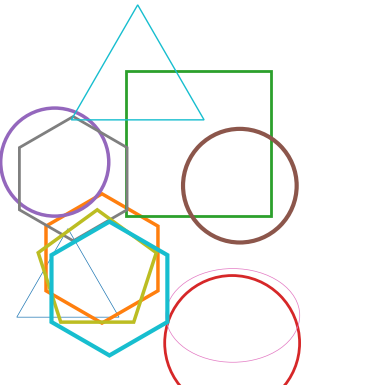[{"shape": "triangle", "thickness": 0.5, "radius": 0.77, "center": [0.176, 0.253]}, {"shape": "hexagon", "thickness": 2.5, "radius": 0.84, "center": [0.265, 0.329]}, {"shape": "square", "thickness": 2, "radius": 0.95, "center": [0.515, 0.628]}, {"shape": "circle", "thickness": 2, "radius": 0.88, "center": [0.603, 0.109]}, {"shape": "circle", "thickness": 2.5, "radius": 0.7, "center": [0.142, 0.579]}, {"shape": "circle", "thickness": 3, "radius": 0.74, "center": [0.623, 0.518]}, {"shape": "oval", "thickness": 0.5, "radius": 0.87, "center": [0.605, 0.181]}, {"shape": "hexagon", "thickness": 2, "radius": 0.81, "center": [0.19, 0.536]}, {"shape": "pentagon", "thickness": 2.5, "radius": 0.81, "center": [0.253, 0.294]}, {"shape": "hexagon", "thickness": 3, "radius": 0.87, "center": [0.284, 0.251]}, {"shape": "triangle", "thickness": 1, "radius": 1.0, "center": [0.358, 0.788]}]